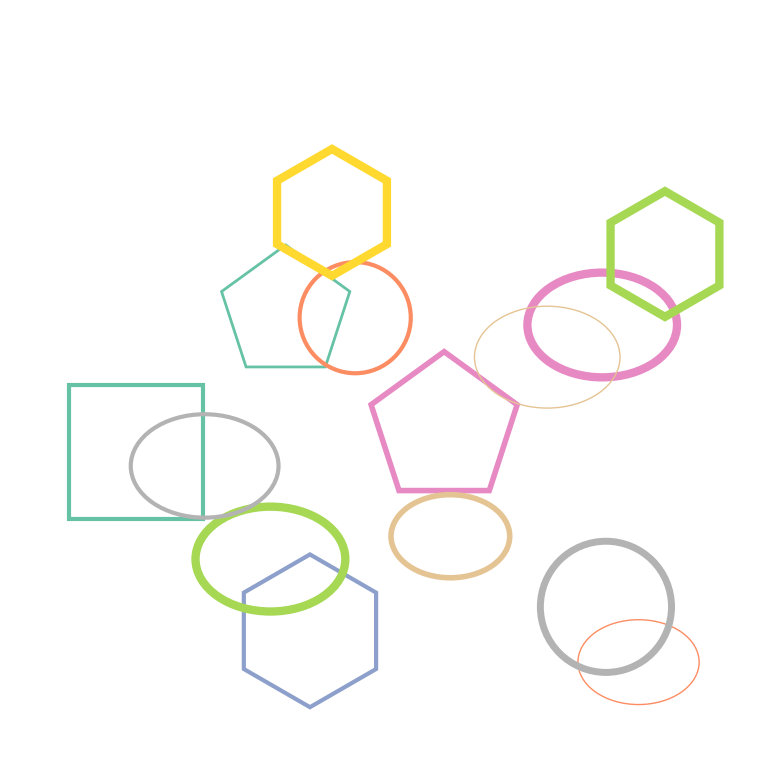[{"shape": "pentagon", "thickness": 1, "radius": 0.44, "center": [0.371, 0.594]}, {"shape": "square", "thickness": 1.5, "radius": 0.43, "center": [0.177, 0.413]}, {"shape": "oval", "thickness": 0.5, "radius": 0.39, "center": [0.829, 0.14]}, {"shape": "circle", "thickness": 1.5, "radius": 0.36, "center": [0.461, 0.587]}, {"shape": "hexagon", "thickness": 1.5, "radius": 0.5, "center": [0.403, 0.181]}, {"shape": "pentagon", "thickness": 2, "radius": 0.5, "center": [0.577, 0.444]}, {"shape": "oval", "thickness": 3, "radius": 0.49, "center": [0.782, 0.578]}, {"shape": "oval", "thickness": 3, "radius": 0.49, "center": [0.351, 0.274]}, {"shape": "hexagon", "thickness": 3, "radius": 0.41, "center": [0.864, 0.67]}, {"shape": "hexagon", "thickness": 3, "radius": 0.41, "center": [0.431, 0.724]}, {"shape": "oval", "thickness": 2, "radius": 0.39, "center": [0.585, 0.304]}, {"shape": "oval", "thickness": 0.5, "radius": 0.47, "center": [0.711, 0.536]}, {"shape": "circle", "thickness": 2.5, "radius": 0.43, "center": [0.787, 0.212]}, {"shape": "oval", "thickness": 1.5, "radius": 0.48, "center": [0.266, 0.395]}]